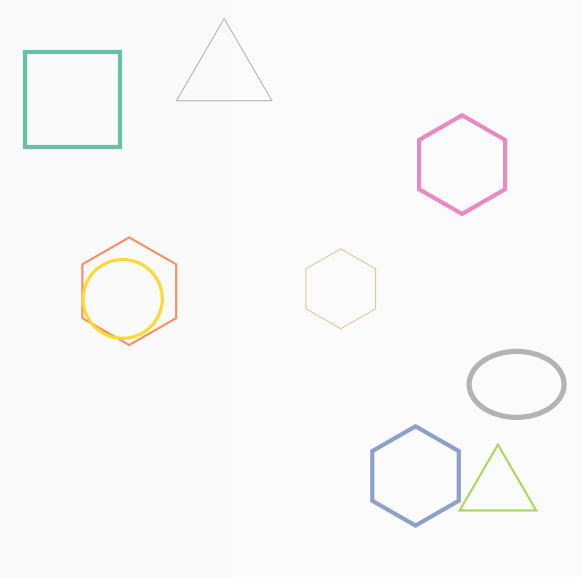[{"shape": "square", "thickness": 2, "radius": 0.41, "center": [0.125, 0.827]}, {"shape": "hexagon", "thickness": 1, "radius": 0.47, "center": [0.222, 0.495]}, {"shape": "hexagon", "thickness": 2, "radius": 0.43, "center": [0.715, 0.175]}, {"shape": "hexagon", "thickness": 2, "radius": 0.43, "center": [0.795, 0.714]}, {"shape": "triangle", "thickness": 1, "radius": 0.38, "center": [0.857, 0.153]}, {"shape": "circle", "thickness": 1.5, "radius": 0.34, "center": [0.211, 0.482]}, {"shape": "hexagon", "thickness": 0.5, "radius": 0.35, "center": [0.586, 0.499]}, {"shape": "oval", "thickness": 2.5, "radius": 0.41, "center": [0.889, 0.334]}, {"shape": "triangle", "thickness": 0.5, "radius": 0.47, "center": [0.386, 0.872]}]